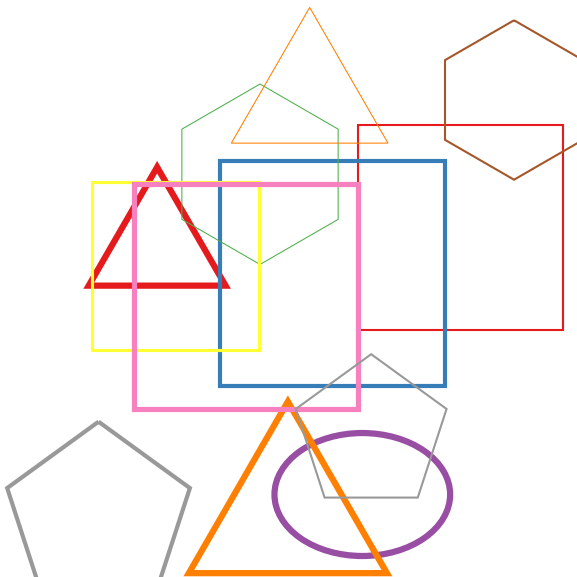[{"shape": "square", "thickness": 1, "radius": 0.89, "center": [0.798, 0.605]}, {"shape": "triangle", "thickness": 3, "radius": 0.68, "center": [0.272, 0.573]}, {"shape": "square", "thickness": 2, "radius": 0.97, "center": [0.575, 0.526]}, {"shape": "hexagon", "thickness": 0.5, "radius": 0.78, "center": [0.45, 0.697]}, {"shape": "oval", "thickness": 3, "radius": 0.76, "center": [0.627, 0.143]}, {"shape": "triangle", "thickness": 0.5, "radius": 0.78, "center": [0.536, 0.83]}, {"shape": "triangle", "thickness": 3, "radius": 0.99, "center": [0.499, 0.106]}, {"shape": "square", "thickness": 1.5, "radius": 0.73, "center": [0.304, 0.538]}, {"shape": "hexagon", "thickness": 1, "radius": 0.69, "center": [0.89, 0.826]}, {"shape": "square", "thickness": 2.5, "radius": 0.97, "center": [0.426, 0.486]}, {"shape": "pentagon", "thickness": 2, "radius": 0.83, "center": [0.171, 0.103]}, {"shape": "pentagon", "thickness": 1, "radius": 0.69, "center": [0.643, 0.249]}]